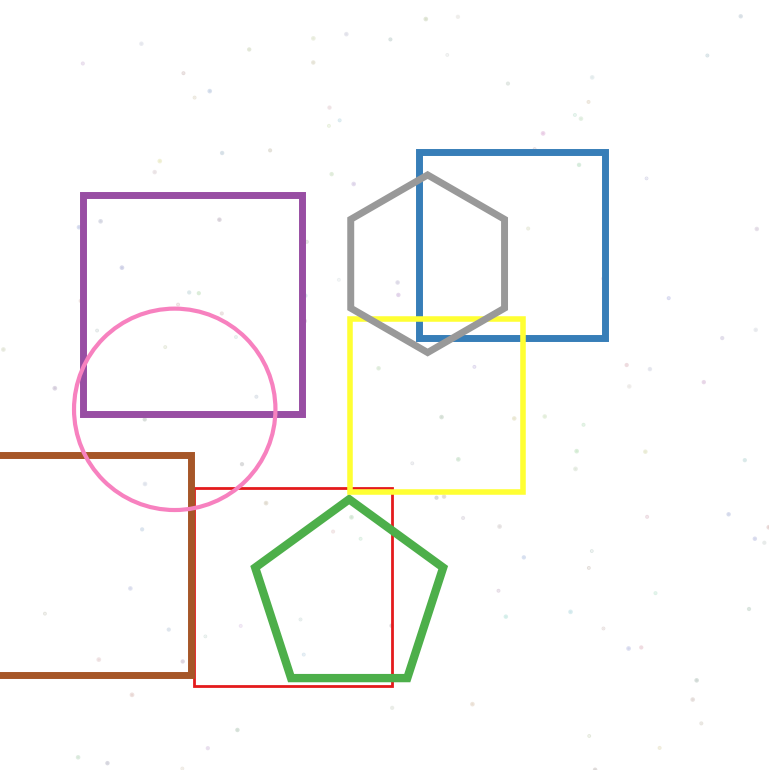[{"shape": "square", "thickness": 1, "radius": 0.64, "center": [0.381, 0.237]}, {"shape": "square", "thickness": 2.5, "radius": 0.6, "center": [0.665, 0.682]}, {"shape": "pentagon", "thickness": 3, "radius": 0.64, "center": [0.453, 0.223]}, {"shape": "square", "thickness": 2.5, "radius": 0.71, "center": [0.25, 0.605]}, {"shape": "square", "thickness": 2, "radius": 0.56, "center": [0.567, 0.474]}, {"shape": "square", "thickness": 2.5, "radius": 0.71, "center": [0.106, 0.266]}, {"shape": "circle", "thickness": 1.5, "radius": 0.65, "center": [0.227, 0.468]}, {"shape": "hexagon", "thickness": 2.5, "radius": 0.58, "center": [0.555, 0.657]}]